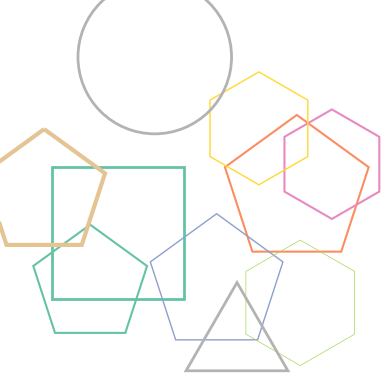[{"shape": "square", "thickness": 2, "radius": 0.86, "center": [0.306, 0.396]}, {"shape": "pentagon", "thickness": 1.5, "radius": 0.78, "center": [0.234, 0.261]}, {"shape": "pentagon", "thickness": 1.5, "radius": 0.98, "center": [0.771, 0.505]}, {"shape": "pentagon", "thickness": 1, "radius": 0.91, "center": [0.563, 0.264]}, {"shape": "hexagon", "thickness": 1.5, "radius": 0.71, "center": [0.862, 0.574]}, {"shape": "hexagon", "thickness": 0.5, "radius": 0.82, "center": [0.78, 0.213]}, {"shape": "hexagon", "thickness": 1, "radius": 0.73, "center": [0.673, 0.667]}, {"shape": "pentagon", "thickness": 3, "radius": 0.83, "center": [0.115, 0.498]}, {"shape": "triangle", "thickness": 2, "radius": 0.76, "center": [0.616, 0.113]}, {"shape": "circle", "thickness": 2, "radius": 1.0, "center": [0.402, 0.852]}]